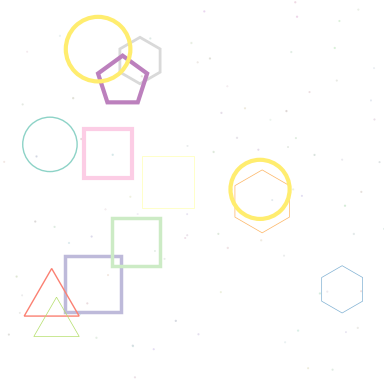[{"shape": "circle", "thickness": 1, "radius": 0.35, "center": [0.13, 0.625]}, {"shape": "square", "thickness": 0.5, "radius": 0.34, "center": [0.437, 0.526]}, {"shape": "square", "thickness": 2.5, "radius": 0.37, "center": [0.241, 0.262]}, {"shape": "triangle", "thickness": 1, "radius": 0.41, "center": [0.134, 0.22]}, {"shape": "hexagon", "thickness": 0.5, "radius": 0.31, "center": [0.889, 0.248]}, {"shape": "hexagon", "thickness": 0.5, "radius": 0.41, "center": [0.681, 0.477]}, {"shape": "triangle", "thickness": 0.5, "radius": 0.34, "center": [0.147, 0.16]}, {"shape": "square", "thickness": 3, "radius": 0.32, "center": [0.281, 0.602]}, {"shape": "hexagon", "thickness": 2, "radius": 0.3, "center": [0.364, 0.843]}, {"shape": "pentagon", "thickness": 3, "radius": 0.34, "center": [0.318, 0.788]}, {"shape": "square", "thickness": 2.5, "radius": 0.31, "center": [0.354, 0.37]}, {"shape": "circle", "thickness": 3, "radius": 0.42, "center": [0.255, 0.872]}, {"shape": "circle", "thickness": 3, "radius": 0.38, "center": [0.675, 0.508]}]